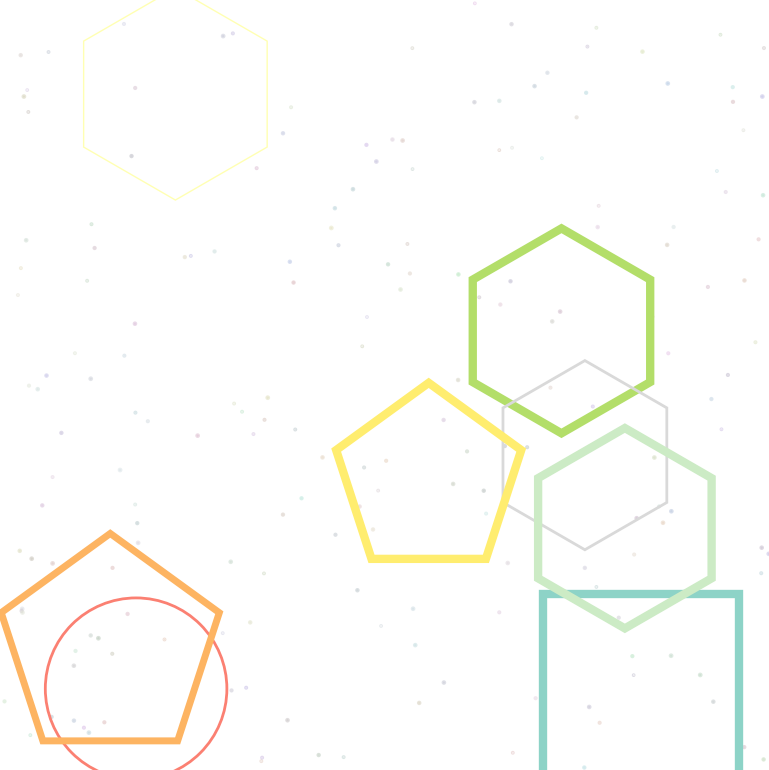[{"shape": "square", "thickness": 3, "radius": 0.64, "center": [0.832, 0.101]}, {"shape": "hexagon", "thickness": 0.5, "radius": 0.69, "center": [0.228, 0.878]}, {"shape": "circle", "thickness": 1, "radius": 0.59, "center": [0.177, 0.106]}, {"shape": "pentagon", "thickness": 2.5, "radius": 0.74, "center": [0.143, 0.158]}, {"shape": "hexagon", "thickness": 3, "radius": 0.67, "center": [0.729, 0.57]}, {"shape": "hexagon", "thickness": 1, "radius": 0.61, "center": [0.76, 0.409]}, {"shape": "hexagon", "thickness": 3, "radius": 0.65, "center": [0.812, 0.314]}, {"shape": "pentagon", "thickness": 3, "radius": 0.63, "center": [0.557, 0.376]}]